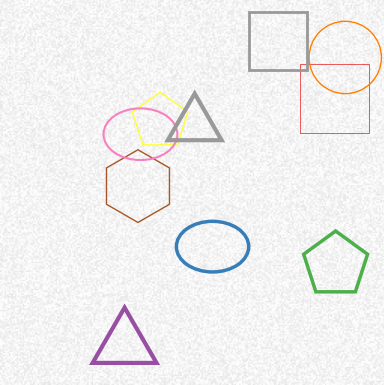[{"shape": "square", "thickness": 0.5, "radius": 0.44, "center": [0.869, 0.744]}, {"shape": "oval", "thickness": 2.5, "radius": 0.47, "center": [0.552, 0.359]}, {"shape": "pentagon", "thickness": 2.5, "radius": 0.44, "center": [0.872, 0.313]}, {"shape": "triangle", "thickness": 3, "radius": 0.48, "center": [0.324, 0.105]}, {"shape": "circle", "thickness": 1, "radius": 0.47, "center": [0.897, 0.851]}, {"shape": "pentagon", "thickness": 1, "radius": 0.38, "center": [0.416, 0.685]}, {"shape": "hexagon", "thickness": 1, "radius": 0.47, "center": [0.358, 0.517]}, {"shape": "oval", "thickness": 1.5, "radius": 0.48, "center": [0.365, 0.651]}, {"shape": "triangle", "thickness": 3, "radius": 0.4, "center": [0.506, 0.676]}, {"shape": "square", "thickness": 2, "radius": 0.37, "center": [0.722, 0.894]}]